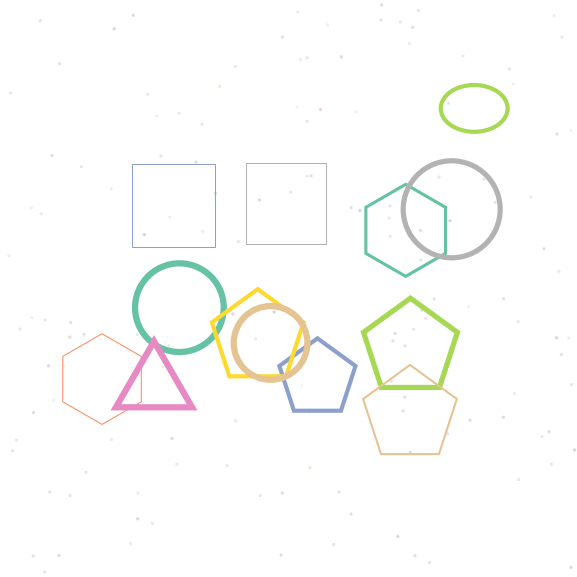[{"shape": "hexagon", "thickness": 1.5, "radius": 0.4, "center": [0.703, 0.6]}, {"shape": "circle", "thickness": 3, "radius": 0.38, "center": [0.311, 0.466]}, {"shape": "hexagon", "thickness": 0.5, "radius": 0.39, "center": [0.177, 0.343]}, {"shape": "square", "thickness": 0.5, "radius": 0.36, "center": [0.3, 0.643]}, {"shape": "pentagon", "thickness": 2, "radius": 0.35, "center": [0.55, 0.344]}, {"shape": "triangle", "thickness": 3, "radius": 0.38, "center": [0.267, 0.332]}, {"shape": "oval", "thickness": 2, "radius": 0.29, "center": [0.821, 0.811]}, {"shape": "pentagon", "thickness": 2.5, "radius": 0.43, "center": [0.711, 0.397]}, {"shape": "pentagon", "thickness": 2, "radius": 0.42, "center": [0.446, 0.415]}, {"shape": "circle", "thickness": 3, "radius": 0.32, "center": [0.468, 0.405]}, {"shape": "pentagon", "thickness": 1, "radius": 0.43, "center": [0.71, 0.282]}, {"shape": "circle", "thickness": 2.5, "radius": 0.42, "center": [0.782, 0.637]}, {"shape": "square", "thickness": 0.5, "radius": 0.35, "center": [0.495, 0.647]}]